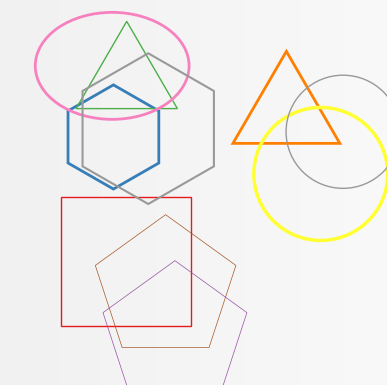[{"shape": "square", "thickness": 1, "radius": 0.84, "center": [0.325, 0.322]}, {"shape": "hexagon", "thickness": 2, "radius": 0.68, "center": [0.293, 0.644]}, {"shape": "triangle", "thickness": 1, "radius": 0.76, "center": [0.327, 0.793]}, {"shape": "pentagon", "thickness": 0.5, "radius": 0.98, "center": [0.451, 0.128]}, {"shape": "triangle", "thickness": 2, "radius": 0.8, "center": [0.739, 0.707]}, {"shape": "circle", "thickness": 2.5, "radius": 0.86, "center": [0.828, 0.548]}, {"shape": "pentagon", "thickness": 0.5, "radius": 0.95, "center": [0.427, 0.252]}, {"shape": "oval", "thickness": 2, "radius": 0.99, "center": [0.289, 0.829]}, {"shape": "circle", "thickness": 1, "radius": 0.73, "center": [0.885, 0.658]}, {"shape": "hexagon", "thickness": 1.5, "radius": 0.98, "center": [0.383, 0.666]}]